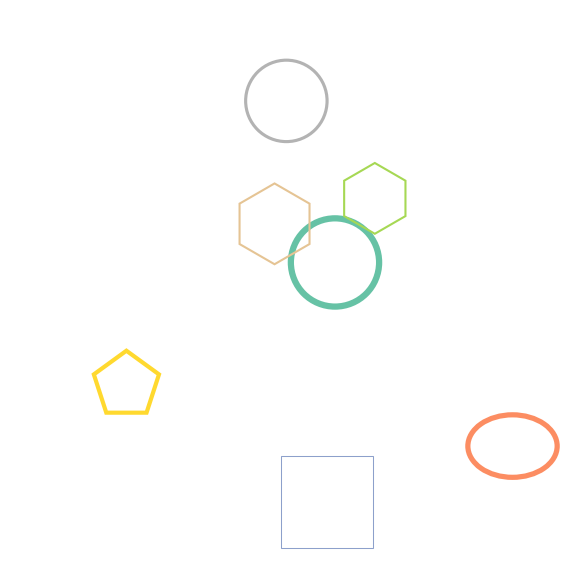[{"shape": "circle", "thickness": 3, "radius": 0.38, "center": [0.58, 0.545]}, {"shape": "oval", "thickness": 2.5, "radius": 0.39, "center": [0.887, 0.227]}, {"shape": "square", "thickness": 0.5, "radius": 0.4, "center": [0.566, 0.13]}, {"shape": "hexagon", "thickness": 1, "radius": 0.31, "center": [0.649, 0.656]}, {"shape": "pentagon", "thickness": 2, "radius": 0.3, "center": [0.219, 0.333]}, {"shape": "hexagon", "thickness": 1, "radius": 0.35, "center": [0.475, 0.612]}, {"shape": "circle", "thickness": 1.5, "radius": 0.35, "center": [0.496, 0.824]}]